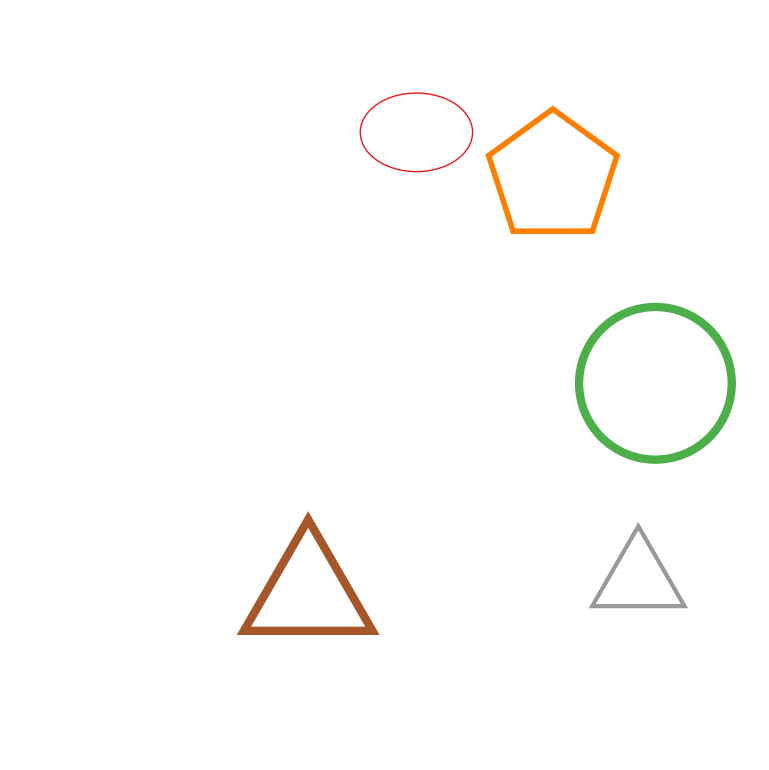[{"shape": "oval", "thickness": 0.5, "radius": 0.36, "center": [0.541, 0.828]}, {"shape": "circle", "thickness": 3, "radius": 0.5, "center": [0.851, 0.502]}, {"shape": "pentagon", "thickness": 2, "radius": 0.44, "center": [0.718, 0.771]}, {"shape": "triangle", "thickness": 3, "radius": 0.48, "center": [0.4, 0.229]}, {"shape": "triangle", "thickness": 1.5, "radius": 0.35, "center": [0.829, 0.247]}]